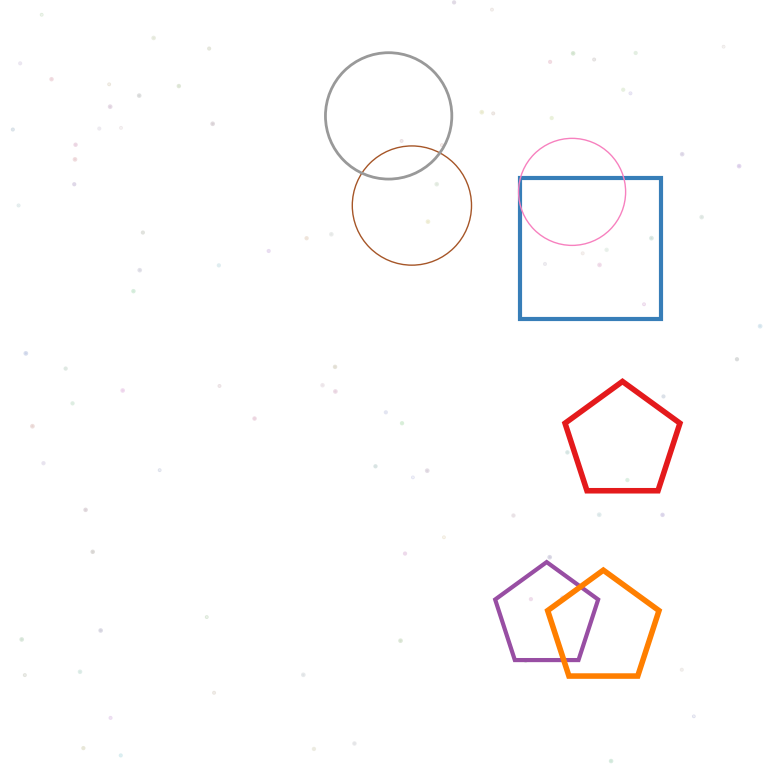[{"shape": "pentagon", "thickness": 2, "radius": 0.39, "center": [0.808, 0.426]}, {"shape": "square", "thickness": 1.5, "radius": 0.46, "center": [0.767, 0.677]}, {"shape": "pentagon", "thickness": 1.5, "radius": 0.35, "center": [0.71, 0.2]}, {"shape": "pentagon", "thickness": 2, "radius": 0.38, "center": [0.784, 0.183]}, {"shape": "circle", "thickness": 0.5, "radius": 0.39, "center": [0.535, 0.733]}, {"shape": "circle", "thickness": 0.5, "radius": 0.35, "center": [0.743, 0.751]}, {"shape": "circle", "thickness": 1, "radius": 0.41, "center": [0.505, 0.849]}]